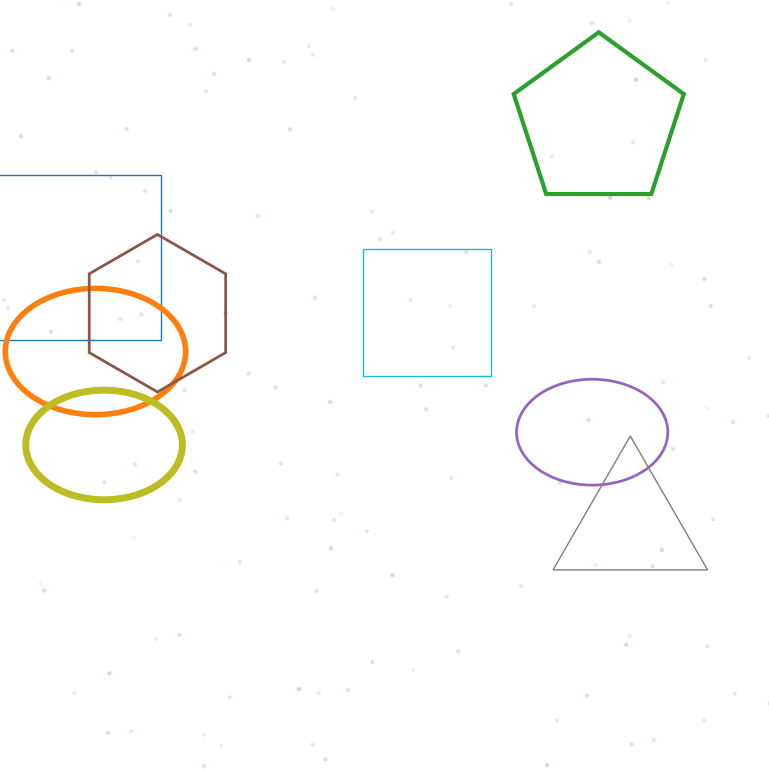[{"shape": "square", "thickness": 0.5, "radius": 0.53, "center": [0.102, 0.665]}, {"shape": "oval", "thickness": 2, "radius": 0.59, "center": [0.124, 0.543]}, {"shape": "pentagon", "thickness": 1.5, "radius": 0.58, "center": [0.778, 0.842]}, {"shape": "oval", "thickness": 1, "radius": 0.49, "center": [0.769, 0.439]}, {"shape": "hexagon", "thickness": 1, "radius": 0.51, "center": [0.204, 0.593]}, {"shape": "triangle", "thickness": 0.5, "radius": 0.58, "center": [0.819, 0.318]}, {"shape": "oval", "thickness": 2.5, "radius": 0.51, "center": [0.135, 0.422]}, {"shape": "square", "thickness": 0.5, "radius": 0.41, "center": [0.554, 0.594]}]